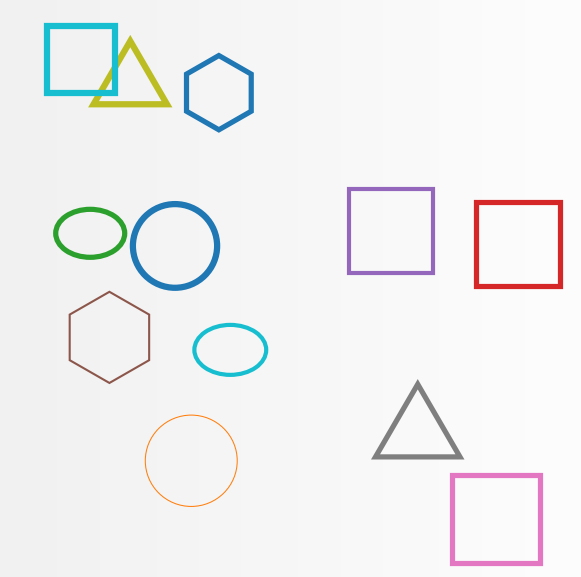[{"shape": "hexagon", "thickness": 2.5, "radius": 0.32, "center": [0.377, 0.839]}, {"shape": "circle", "thickness": 3, "radius": 0.36, "center": [0.301, 0.573]}, {"shape": "circle", "thickness": 0.5, "radius": 0.4, "center": [0.329, 0.201]}, {"shape": "oval", "thickness": 2.5, "radius": 0.3, "center": [0.155, 0.595]}, {"shape": "square", "thickness": 2.5, "radius": 0.36, "center": [0.892, 0.577]}, {"shape": "square", "thickness": 2, "radius": 0.36, "center": [0.672, 0.599]}, {"shape": "hexagon", "thickness": 1, "radius": 0.39, "center": [0.188, 0.415]}, {"shape": "square", "thickness": 2.5, "radius": 0.38, "center": [0.853, 0.1]}, {"shape": "triangle", "thickness": 2.5, "radius": 0.42, "center": [0.719, 0.25]}, {"shape": "triangle", "thickness": 3, "radius": 0.36, "center": [0.224, 0.855]}, {"shape": "square", "thickness": 3, "radius": 0.29, "center": [0.139, 0.896]}, {"shape": "oval", "thickness": 2, "radius": 0.31, "center": [0.396, 0.393]}]